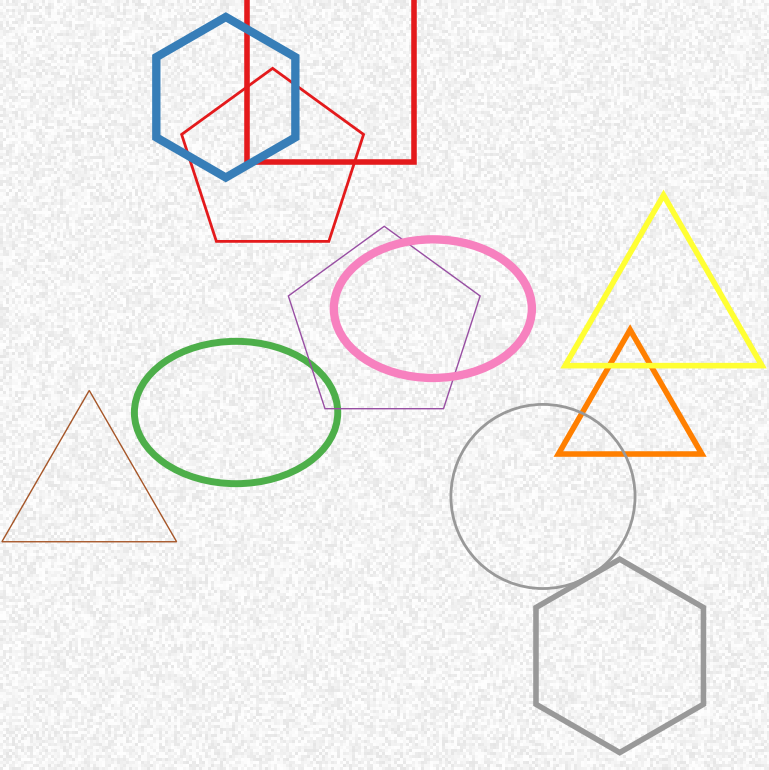[{"shape": "square", "thickness": 2, "radius": 0.54, "center": [0.43, 0.897]}, {"shape": "pentagon", "thickness": 1, "radius": 0.62, "center": [0.354, 0.787]}, {"shape": "hexagon", "thickness": 3, "radius": 0.52, "center": [0.293, 0.874]}, {"shape": "oval", "thickness": 2.5, "radius": 0.66, "center": [0.307, 0.464]}, {"shape": "pentagon", "thickness": 0.5, "radius": 0.65, "center": [0.499, 0.575]}, {"shape": "triangle", "thickness": 2, "radius": 0.54, "center": [0.818, 0.464]}, {"shape": "triangle", "thickness": 2, "radius": 0.74, "center": [0.862, 0.599]}, {"shape": "triangle", "thickness": 0.5, "radius": 0.65, "center": [0.116, 0.362]}, {"shape": "oval", "thickness": 3, "radius": 0.64, "center": [0.562, 0.599]}, {"shape": "circle", "thickness": 1, "radius": 0.6, "center": [0.705, 0.355]}, {"shape": "hexagon", "thickness": 2, "radius": 0.63, "center": [0.805, 0.148]}]